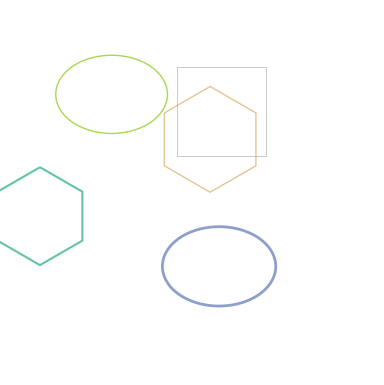[{"shape": "hexagon", "thickness": 1.5, "radius": 0.64, "center": [0.104, 0.439]}, {"shape": "oval", "thickness": 2, "radius": 0.74, "center": [0.569, 0.308]}, {"shape": "oval", "thickness": 1, "radius": 0.73, "center": [0.29, 0.755]}, {"shape": "hexagon", "thickness": 1, "radius": 0.69, "center": [0.546, 0.638]}, {"shape": "square", "thickness": 0.5, "radius": 0.58, "center": [0.575, 0.71]}]